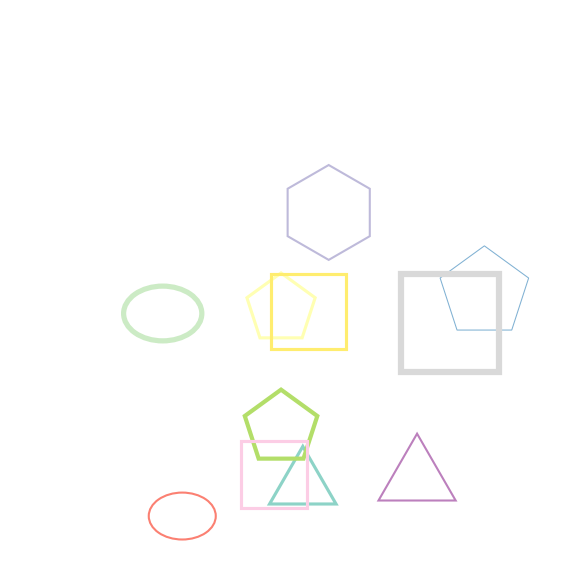[{"shape": "triangle", "thickness": 1.5, "radius": 0.33, "center": [0.524, 0.16]}, {"shape": "pentagon", "thickness": 1.5, "radius": 0.31, "center": [0.487, 0.464]}, {"shape": "hexagon", "thickness": 1, "radius": 0.41, "center": [0.569, 0.631]}, {"shape": "oval", "thickness": 1, "radius": 0.29, "center": [0.316, 0.106]}, {"shape": "pentagon", "thickness": 0.5, "radius": 0.4, "center": [0.839, 0.493]}, {"shape": "pentagon", "thickness": 2, "radius": 0.33, "center": [0.487, 0.258]}, {"shape": "square", "thickness": 1.5, "radius": 0.29, "center": [0.475, 0.178]}, {"shape": "square", "thickness": 3, "radius": 0.42, "center": [0.779, 0.44]}, {"shape": "triangle", "thickness": 1, "radius": 0.39, "center": [0.722, 0.171]}, {"shape": "oval", "thickness": 2.5, "radius": 0.34, "center": [0.282, 0.456]}, {"shape": "square", "thickness": 1.5, "radius": 0.33, "center": [0.534, 0.46]}]